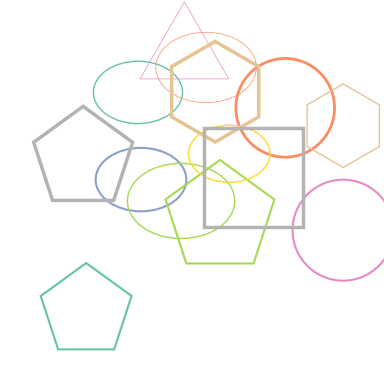[{"shape": "pentagon", "thickness": 1.5, "radius": 0.62, "center": [0.224, 0.193]}, {"shape": "oval", "thickness": 1, "radius": 0.58, "center": [0.358, 0.76]}, {"shape": "circle", "thickness": 2, "radius": 0.64, "center": [0.741, 0.72]}, {"shape": "oval", "thickness": 0.5, "radius": 0.65, "center": [0.535, 0.825]}, {"shape": "oval", "thickness": 1.5, "radius": 0.59, "center": [0.366, 0.534]}, {"shape": "circle", "thickness": 1.5, "radius": 0.66, "center": [0.891, 0.402]}, {"shape": "triangle", "thickness": 0.5, "radius": 0.67, "center": [0.479, 0.862]}, {"shape": "oval", "thickness": 1, "radius": 0.7, "center": [0.47, 0.478]}, {"shape": "pentagon", "thickness": 1.5, "radius": 0.74, "center": [0.571, 0.436]}, {"shape": "oval", "thickness": 1, "radius": 0.53, "center": [0.595, 0.601]}, {"shape": "hexagon", "thickness": 2.5, "radius": 0.65, "center": [0.559, 0.762]}, {"shape": "hexagon", "thickness": 1, "radius": 0.54, "center": [0.892, 0.673]}, {"shape": "pentagon", "thickness": 2.5, "radius": 0.68, "center": [0.216, 0.589]}, {"shape": "square", "thickness": 2.5, "radius": 0.65, "center": [0.658, 0.539]}]